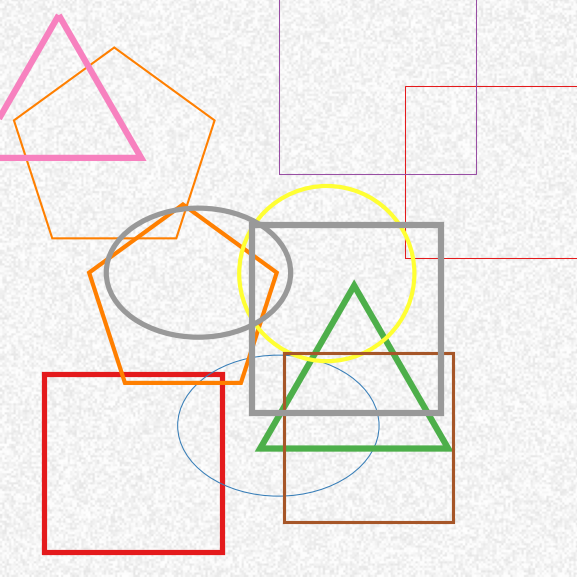[{"shape": "square", "thickness": 2.5, "radius": 0.77, "center": [0.23, 0.198]}, {"shape": "square", "thickness": 0.5, "radius": 0.75, "center": [0.851, 0.701]}, {"shape": "oval", "thickness": 0.5, "radius": 0.87, "center": [0.482, 0.262]}, {"shape": "triangle", "thickness": 3, "radius": 0.94, "center": [0.613, 0.316]}, {"shape": "square", "thickness": 0.5, "radius": 0.85, "center": [0.654, 0.869]}, {"shape": "pentagon", "thickness": 2, "radius": 0.85, "center": [0.317, 0.474]}, {"shape": "pentagon", "thickness": 1, "radius": 0.91, "center": [0.198, 0.734]}, {"shape": "circle", "thickness": 2, "radius": 0.76, "center": [0.566, 0.525]}, {"shape": "square", "thickness": 1.5, "radius": 0.73, "center": [0.638, 0.242]}, {"shape": "triangle", "thickness": 3, "radius": 0.82, "center": [0.102, 0.808]}, {"shape": "square", "thickness": 3, "radius": 0.82, "center": [0.599, 0.447]}, {"shape": "oval", "thickness": 2.5, "radius": 0.8, "center": [0.344, 0.527]}]